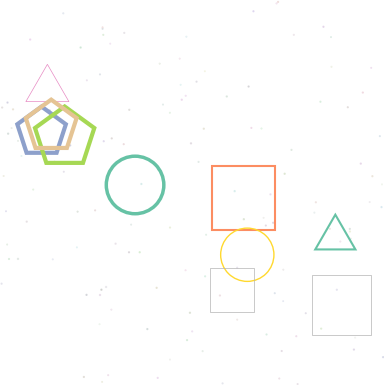[{"shape": "circle", "thickness": 2.5, "radius": 0.37, "center": [0.351, 0.52]}, {"shape": "triangle", "thickness": 1.5, "radius": 0.3, "center": [0.871, 0.382]}, {"shape": "square", "thickness": 1.5, "radius": 0.41, "center": [0.633, 0.485]}, {"shape": "pentagon", "thickness": 3, "radius": 0.33, "center": [0.108, 0.657]}, {"shape": "triangle", "thickness": 0.5, "radius": 0.32, "center": [0.123, 0.768]}, {"shape": "pentagon", "thickness": 3, "radius": 0.4, "center": [0.168, 0.642]}, {"shape": "circle", "thickness": 1, "radius": 0.35, "center": [0.642, 0.338]}, {"shape": "pentagon", "thickness": 3, "radius": 0.35, "center": [0.133, 0.672]}, {"shape": "square", "thickness": 0.5, "radius": 0.39, "center": [0.886, 0.208]}, {"shape": "square", "thickness": 0.5, "radius": 0.29, "center": [0.602, 0.248]}]